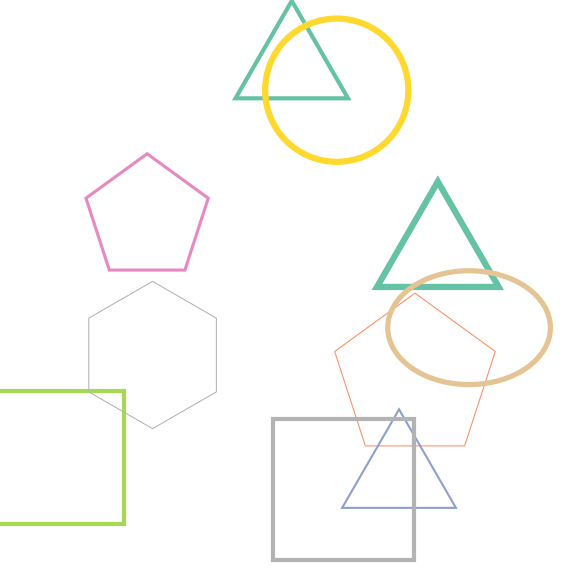[{"shape": "triangle", "thickness": 3, "radius": 0.61, "center": [0.758, 0.563]}, {"shape": "triangle", "thickness": 2, "radius": 0.56, "center": [0.505, 0.885]}, {"shape": "pentagon", "thickness": 0.5, "radius": 0.73, "center": [0.719, 0.345]}, {"shape": "triangle", "thickness": 1, "radius": 0.57, "center": [0.691, 0.177]}, {"shape": "pentagon", "thickness": 1.5, "radius": 0.56, "center": [0.255, 0.622]}, {"shape": "square", "thickness": 2, "radius": 0.57, "center": [0.1, 0.207]}, {"shape": "circle", "thickness": 3, "radius": 0.62, "center": [0.583, 0.843]}, {"shape": "oval", "thickness": 2.5, "radius": 0.7, "center": [0.812, 0.432]}, {"shape": "hexagon", "thickness": 0.5, "radius": 0.64, "center": [0.264, 0.384]}, {"shape": "square", "thickness": 2, "radius": 0.61, "center": [0.596, 0.152]}]